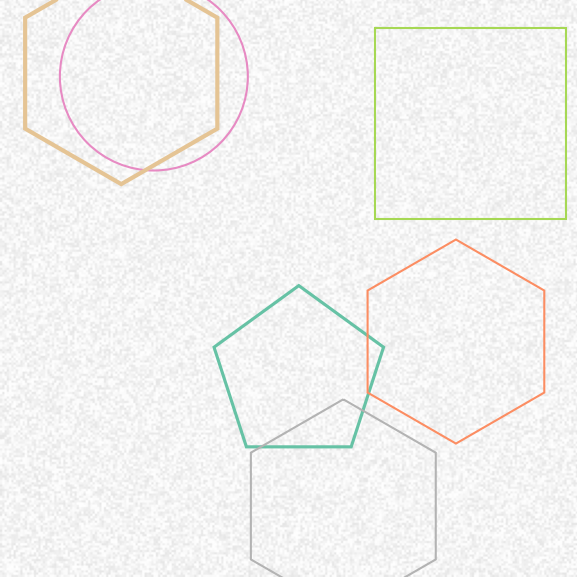[{"shape": "pentagon", "thickness": 1.5, "radius": 0.77, "center": [0.517, 0.35]}, {"shape": "hexagon", "thickness": 1, "radius": 0.88, "center": [0.79, 0.408]}, {"shape": "circle", "thickness": 1, "radius": 0.81, "center": [0.266, 0.867]}, {"shape": "square", "thickness": 1, "radius": 0.83, "center": [0.815, 0.785]}, {"shape": "hexagon", "thickness": 2, "radius": 0.96, "center": [0.21, 0.872]}, {"shape": "hexagon", "thickness": 1, "radius": 0.92, "center": [0.594, 0.123]}]